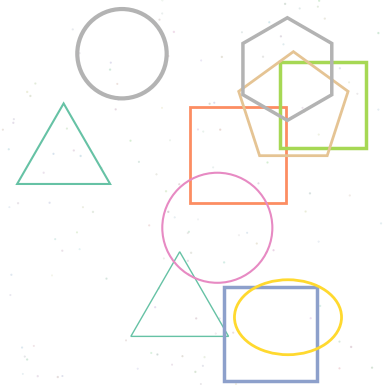[{"shape": "triangle", "thickness": 1, "radius": 0.73, "center": [0.467, 0.2]}, {"shape": "triangle", "thickness": 1.5, "radius": 0.7, "center": [0.165, 0.592]}, {"shape": "square", "thickness": 2, "radius": 0.62, "center": [0.618, 0.597]}, {"shape": "square", "thickness": 2.5, "radius": 0.61, "center": [0.702, 0.133]}, {"shape": "circle", "thickness": 1.5, "radius": 0.71, "center": [0.564, 0.408]}, {"shape": "square", "thickness": 2.5, "radius": 0.56, "center": [0.839, 0.728]}, {"shape": "oval", "thickness": 2, "radius": 0.7, "center": [0.748, 0.176]}, {"shape": "pentagon", "thickness": 2, "radius": 0.75, "center": [0.762, 0.716]}, {"shape": "hexagon", "thickness": 2.5, "radius": 0.67, "center": [0.746, 0.821]}, {"shape": "circle", "thickness": 3, "radius": 0.58, "center": [0.317, 0.86]}]